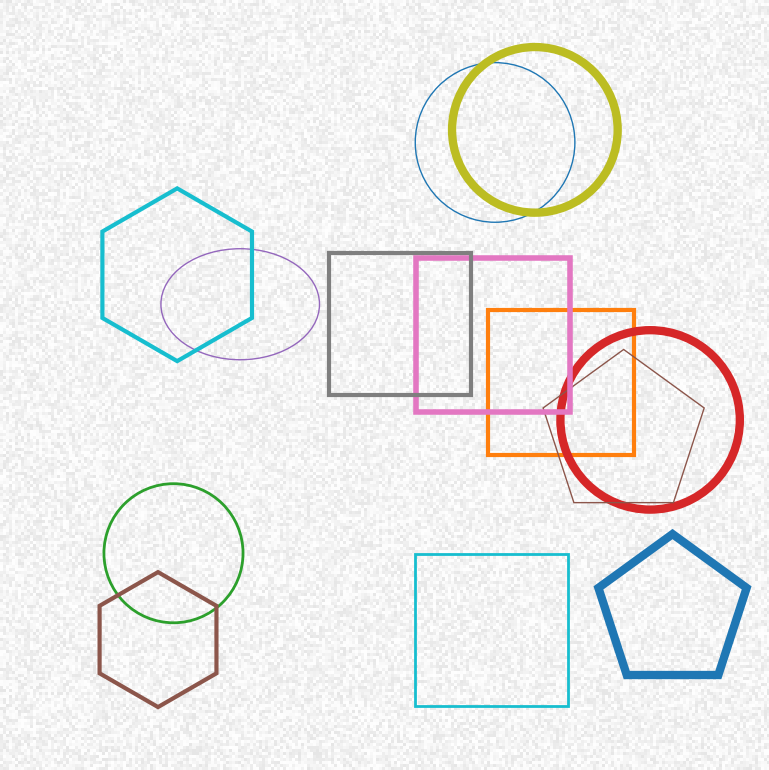[{"shape": "circle", "thickness": 0.5, "radius": 0.52, "center": [0.643, 0.815]}, {"shape": "pentagon", "thickness": 3, "radius": 0.51, "center": [0.873, 0.205]}, {"shape": "square", "thickness": 1.5, "radius": 0.47, "center": [0.729, 0.503]}, {"shape": "circle", "thickness": 1, "radius": 0.45, "center": [0.225, 0.282]}, {"shape": "circle", "thickness": 3, "radius": 0.58, "center": [0.844, 0.455]}, {"shape": "oval", "thickness": 0.5, "radius": 0.51, "center": [0.312, 0.605]}, {"shape": "pentagon", "thickness": 0.5, "radius": 0.55, "center": [0.81, 0.436]}, {"shape": "hexagon", "thickness": 1.5, "radius": 0.44, "center": [0.205, 0.169]}, {"shape": "square", "thickness": 2, "radius": 0.5, "center": [0.64, 0.565]}, {"shape": "square", "thickness": 1.5, "radius": 0.46, "center": [0.519, 0.579]}, {"shape": "circle", "thickness": 3, "radius": 0.54, "center": [0.695, 0.831]}, {"shape": "square", "thickness": 1, "radius": 0.5, "center": [0.639, 0.182]}, {"shape": "hexagon", "thickness": 1.5, "radius": 0.56, "center": [0.23, 0.643]}]